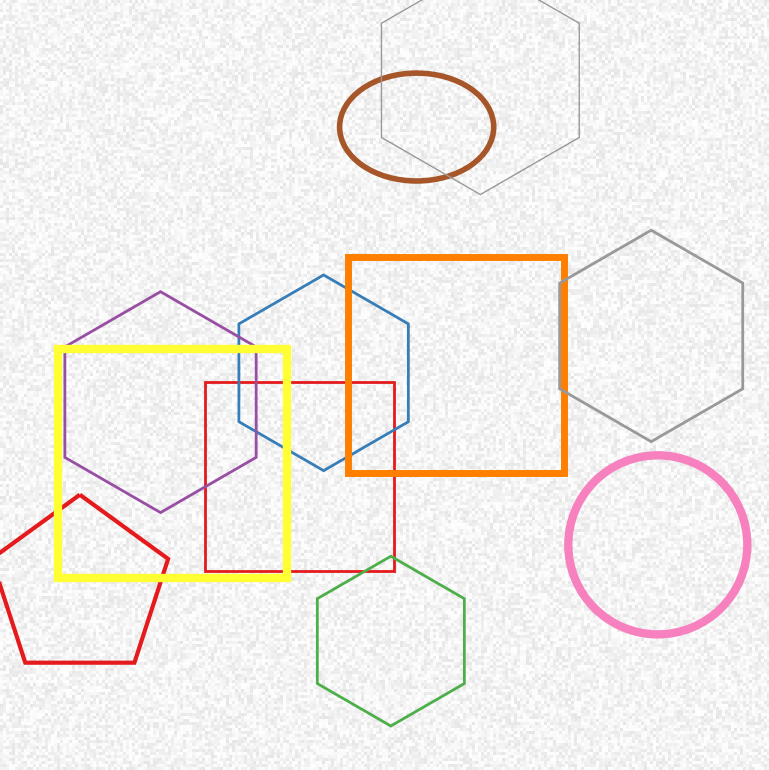[{"shape": "square", "thickness": 1, "radius": 0.61, "center": [0.389, 0.381]}, {"shape": "pentagon", "thickness": 1.5, "radius": 0.6, "center": [0.104, 0.237]}, {"shape": "hexagon", "thickness": 1, "radius": 0.64, "center": [0.42, 0.516]}, {"shape": "hexagon", "thickness": 1, "radius": 0.55, "center": [0.508, 0.167]}, {"shape": "hexagon", "thickness": 1, "radius": 0.72, "center": [0.208, 0.478]}, {"shape": "square", "thickness": 2.5, "radius": 0.7, "center": [0.593, 0.526]}, {"shape": "square", "thickness": 3, "radius": 0.74, "center": [0.224, 0.398]}, {"shape": "oval", "thickness": 2, "radius": 0.5, "center": [0.541, 0.835]}, {"shape": "circle", "thickness": 3, "radius": 0.58, "center": [0.854, 0.292]}, {"shape": "hexagon", "thickness": 1, "radius": 0.69, "center": [0.846, 0.564]}, {"shape": "hexagon", "thickness": 0.5, "radius": 0.74, "center": [0.624, 0.896]}]